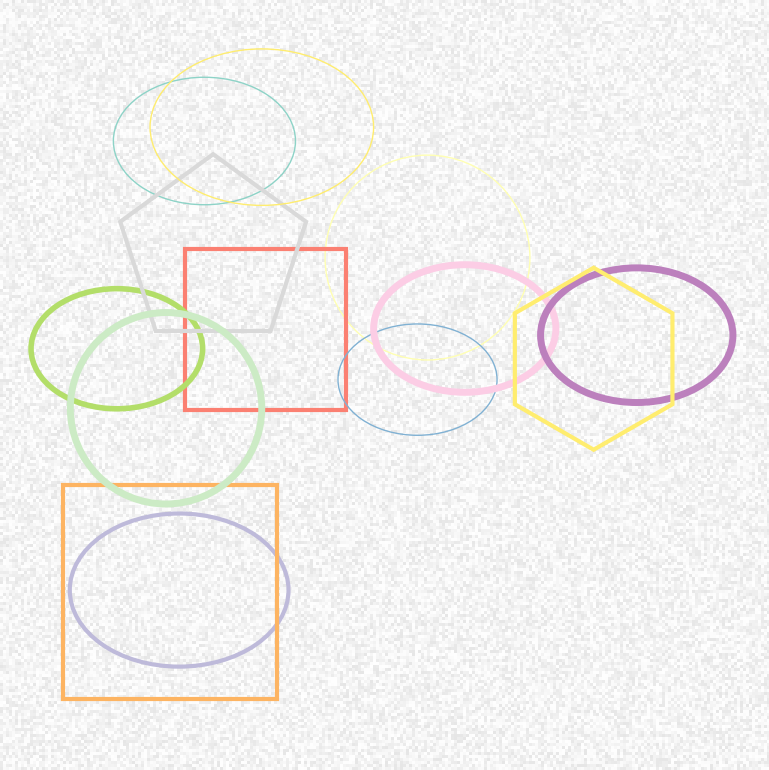[{"shape": "oval", "thickness": 0.5, "radius": 0.59, "center": [0.265, 0.817]}, {"shape": "circle", "thickness": 0.5, "radius": 0.66, "center": [0.555, 0.666]}, {"shape": "oval", "thickness": 1.5, "radius": 0.71, "center": [0.233, 0.234]}, {"shape": "square", "thickness": 1.5, "radius": 0.52, "center": [0.345, 0.572]}, {"shape": "oval", "thickness": 0.5, "radius": 0.52, "center": [0.542, 0.507]}, {"shape": "square", "thickness": 1.5, "radius": 0.69, "center": [0.221, 0.231]}, {"shape": "oval", "thickness": 2, "radius": 0.56, "center": [0.152, 0.547]}, {"shape": "oval", "thickness": 2.5, "radius": 0.59, "center": [0.604, 0.573]}, {"shape": "pentagon", "thickness": 1.5, "radius": 0.63, "center": [0.277, 0.673]}, {"shape": "oval", "thickness": 2.5, "radius": 0.62, "center": [0.827, 0.565]}, {"shape": "circle", "thickness": 2.5, "radius": 0.62, "center": [0.216, 0.47]}, {"shape": "hexagon", "thickness": 1.5, "radius": 0.59, "center": [0.771, 0.534]}, {"shape": "oval", "thickness": 0.5, "radius": 0.73, "center": [0.34, 0.835]}]